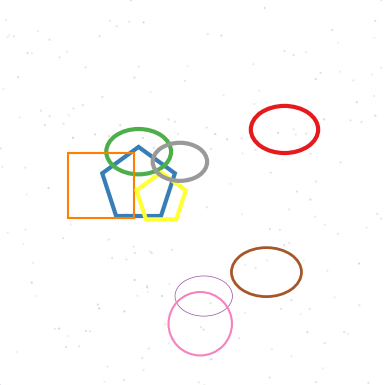[{"shape": "oval", "thickness": 3, "radius": 0.44, "center": [0.739, 0.664]}, {"shape": "pentagon", "thickness": 3, "radius": 0.5, "center": [0.36, 0.519]}, {"shape": "oval", "thickness": 3, "radius": 0.42, "center": [0.36, 0.606]}, {"shape": "oval", "thickness": 0.5, "radius": 0.37, "center": [0.529, 0.231]}, {"shape": "square", "thickness": 1.5, "radius": 0.43, "center": [0.263, 0.518]}, {"shape": "pentagon", "thickness": 3, "radius": 0.34, "center": [0.419, 0.485]}, {"shape": "oval", "thickness": 2, "radius": 0.45, "center": [0.692, 0.293]}, {"shape": "circle", "thickness": 1.5, "radius": 0.41, "center": [0.52, 0.159]}, {"shape": "oval", "thickness": 3, "radius": 0.35, "center": [0.467, 0.58]}]